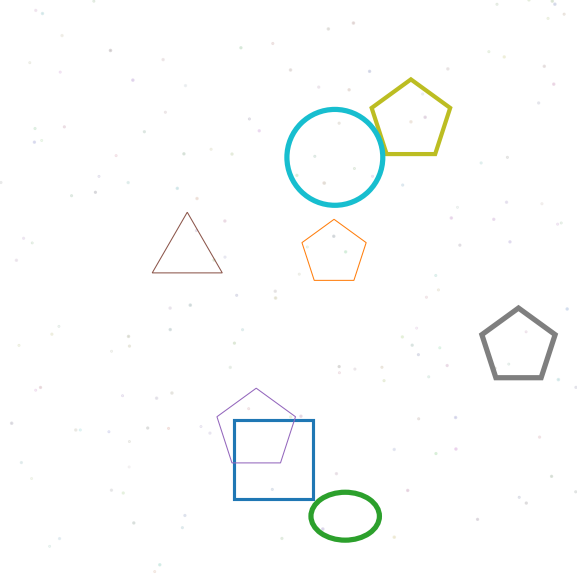[{"shape": "square", "thickness": 1.5, "radius": 0.34, "center": [0.473, 0.203]}, {"shape": "pentagon", "thickness": 0.5, "radius": 0.29, "center": [0.578, 0.561]}, {"shape": "oval", "thickness": 2.5, "radius": 0.3, "center": [0.598, 0.105]}, {"shape": "pentagon", "thickness": 0.5, "radius": 0.36, "center": [0.444, 0.255]}, {"shape": "triangle", "thickness": 0.5, "radius": 0.35, "center": [0.324, 0.562]}, {"shape": "pentagon", "thickness": 2.5, "radius": 0.33, "center": [0.898, 0.399]}, {"shape": "pentagon", "thickness": 2, "radius": 0.36, "center": [0.712, 0.79]}, {"shape": "circle", "thickness": 2.5, "radius": 0.42, "center": [0.58, 0.727]}]